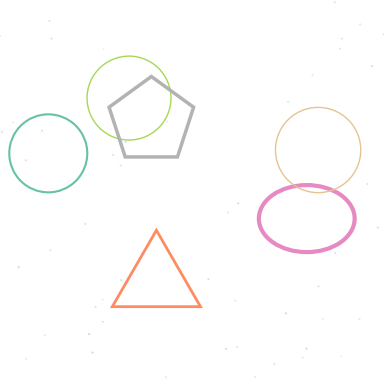[{"shape": "circle", "thickness": 1.5, "radius": 0.51, "center": [0.125, 0.602]}, {"shape": "triangle", "thickness": 2, "radius": 0.66, "center": [0.406, 0.27]}, {"shape": "oval", "thickness": 3, "radius": 0.62, "center": [0.797, 0.432]}, {"shape": "circle", "thickness": 1, "radius": 0.54, "center": [0.335, 0.745]}, {"shape": "circle", "thickness": 1, "radius": 0.55, "center": [0.826, 0.61]}, {"shape": "pentagon", "thickness": 2.5, "radius": 0.58, "center": [0.393, 0.686]}]